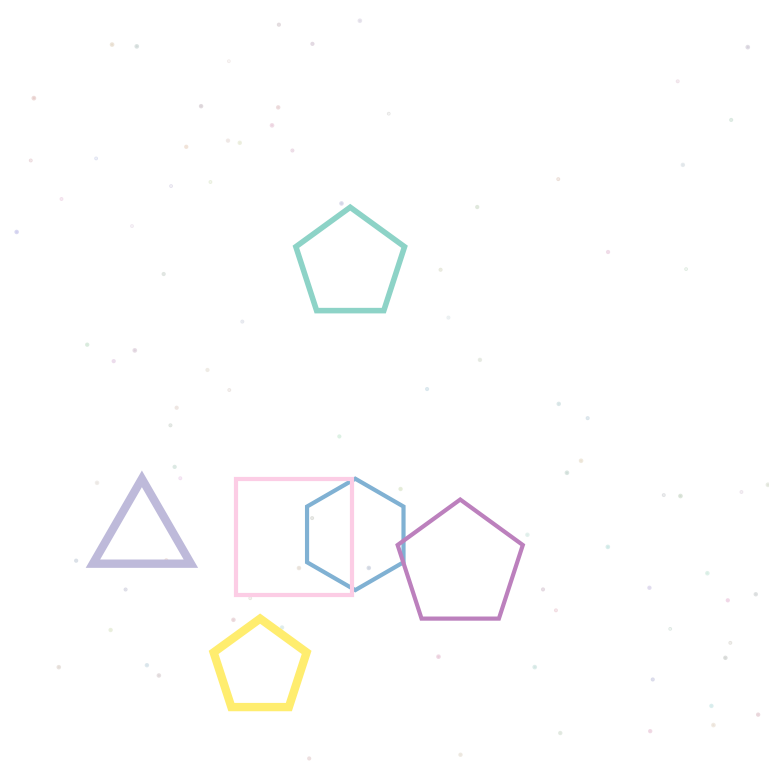[{"shape": "pentagon", "thickness": 2, "radius": 0.37, "center": [0.455, 0.657]}, {"shape": "triangle", "thickness": 3, "radius": 0.37, "center": [0.184, 0.305]}, {"shape": "hexagon", "thickness": 1.5, "radius": 0.36, "center": [0.461, 0.306]}, {"shape": "square", "thickness": 1.5, "radius": 0.38, "center": [0.382, 0.303]}, {"shape": "pentagon", "thickness": 1.5, "radius": 0.43, "center": [0.598, 0.266]}, {"shape": "pentagon", "thickness": 3, "radius": 0.32, "center": [0.338, 0.133]}]